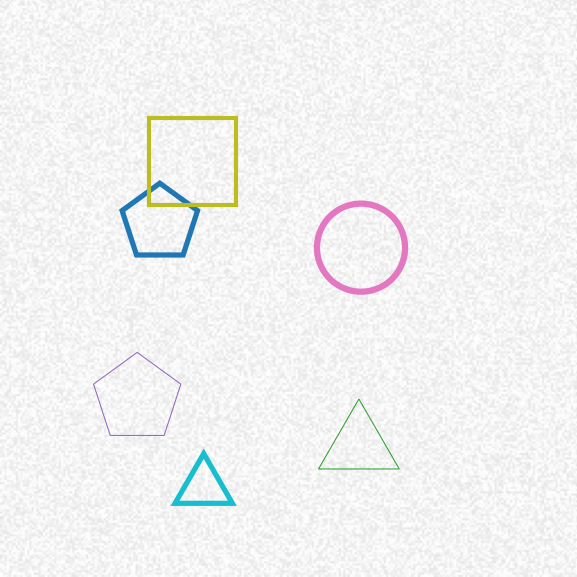[{"shape": "pentagon", "thickness": 2.5, "radius": 0.34, "center": [0.277, 0.613]}, {"shape": "triangle", "thickness": 0.5, "radius": 0.4, "center": [0.621, 0.227]}, {"shape": "pentagon", "thickness": 0.5, "radius": 0.4, "center": [0.238, 0.309]}, {"shape": "circle", "thickness": 3, "radius": 0.38, "center": [0.625, 0.57]}, {"shape": "square", "thickness": 2, "radius": 0.38, "center": [0.333, 0.719]}, {"shape": "triangle", "thickness": 2.5, "radius": 0.29, "center": [0.353, 0.156]}]